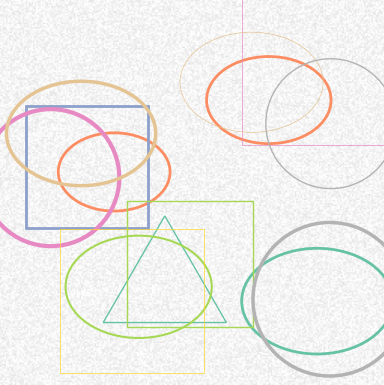[{"shape": "oval", "thickness": 2, "radius": 0.98, "center": [0.824, 0.218]}, {"shape": "triangle", "thickness": 1, "radius": 0.92, "center": [0.428, 0.255]}, {"shape": "oval", "thickness": 2, "radius": 0.73, "center": [0.297, 0.553]}, {"shape": "oval", "thickness": 2, "radius": 0.81, "center": [0.698, 0.74]}, {"shape": "square", "thickness": 2, "radius": 0.79, "center": [0.227, 0.566]}, {"shape": "circle", "thickness": 3, "radius": 0.89, "center": [0.132, 0.539]}, {"shape": "square", "thickness": 0.5, "radius": 0.95, "center": [0.817, 0.813]}, {"shape": "oval", "thickness": 1.5, "radius": 0.95, "center": [0.36, 0.255]}, {"shape": "square", "thickness": 1, "radius": 0.82, "center": [0.494, 0.313]}, {"shape": "square", "thickness": 0.5, "radius": 0.94, "center": [0.342, 0.219]}, {"shape": "oval", "thickness": 2.5, "radius": 0.97, "center": [0.211, 0.653]}, {"shape": "oval", "thickness": 0.5, "radius": 0.93, "center": [0.653, 0.786]}, {"shape": "circle", "thickness": 1, "radius": 0.84, "center": [0.859, 0.679]}, {"shape": "circle", "thickness": 2.5, "radius": 1.0, "center": [0.856, 0.223]}]